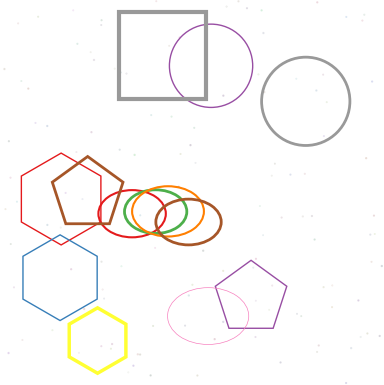[{"shape": "oval", "thickness": 1.5, "radius": 0.44, "center": [0.343, 0.445]}, {"shape": "hexagon", "thickness": 1, "radius": 0.6, "center": [0.159, 0.483]}, {"shape": "hexagon", "thickness": 1, "radius": 0.56, "center": [0.156, 0.279]}, {"shape": "oval", "thickness": 2, "radius": 0.4, "center": [0.404, 0.45]}, {"shape": "circle", "thickness": 1, "radius": 0.54, "center": [0.548, 0.829]}, {"shape": "pentagon", "thickness": 1, "radius": 0.49, "center": [0.652, 0.226]}, {"shape": "oval", "thickness": 1.5, "radius": 0.47, "center": [0.436, 0.451]}, {"shape": "hexagon", "thickness": 2.5, "radius": 0.42, "center": [0.253, 0.115]}, {"shape": "pentagon", "thickness": 2, "radius": 0.48, "center": [0.228, 0.497]}, {"shape": "oval", "thickness": 2, "radius": 0.42, "center": [0.49, 0.423]}, {"shape": "oval", "thickness": 0.5, "radius": 0.53, "center": [0.541, 0.179]}, {"shape": "circle", "thickness": 2, "radius": 0.57, "center": [0.794, 0.737]}, {"shape": "square", "thickness": 3, "radius": 0.57, "center": [0.422, 0.855]}]